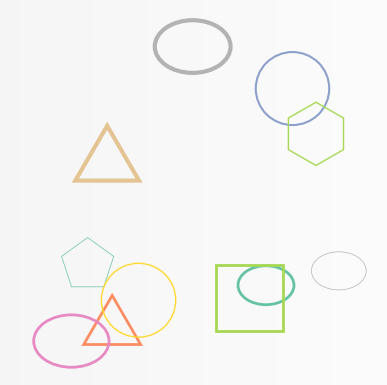[{"shape": "pentagon", "thickness": 0.5, "radius": 0.35, "center": [0.226, 0.312]}, {"shape": "oval", "thickness": 2, "radius": 0.36, "center": [0.686, 0.259]}, {"shape": "triangle", "thickness": 2, "radius": 0.42, "center": [0.289, 0.148]}, {"shape": "circle", "thickness": 1.5, "radius": 0.47, "center": [0.755, 0.77]}, {"shape": "oval", "thickness": 2, "radius": 0.49, "center": [0.184, 0.114]}, {"shape": "hexagon", "thickness": 1, "radius": 0.41, "center": [0.815, 0.652]}, {"shape": "square", "thickness": 2, "radius": 0.43, "center": [0.643, 0.226]}, {"shape": "circle", "thickness": 1, "radius": 0.48, "center": [0.358, 0.22]}, {"shape": "triangle", "thickness": 3, "radius": 0.47, "center": [0.277, 0.578]}, {"shape": "oval", "thickness": 3, "radius": 0.49, "center": [0.497, 0.879]}, {"shape": "oval", "thickness": 0.5, "radius": 0.35, "center": [0.874, 0.296]}]